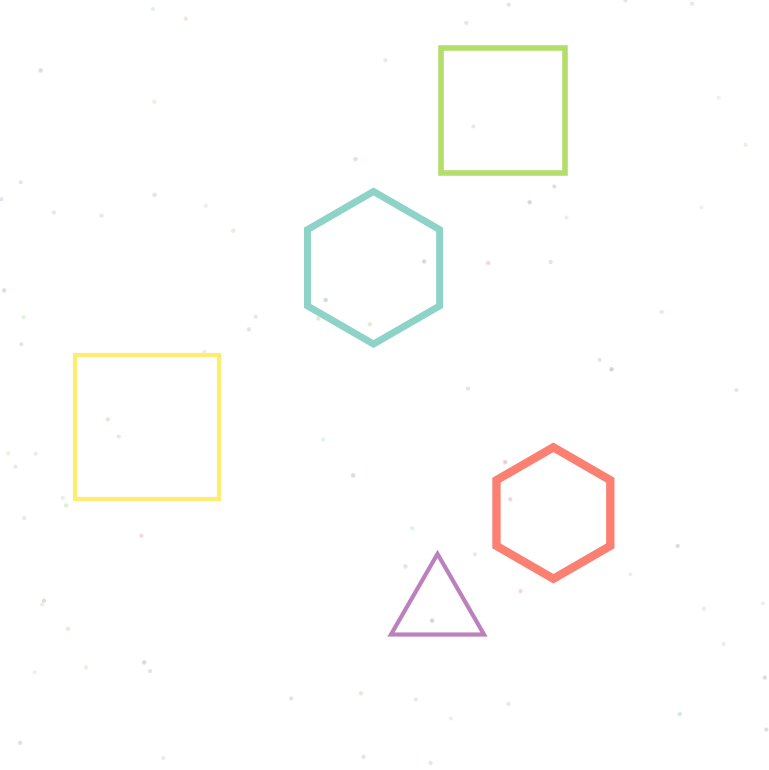[{"shape": "hexagon", "thickness": 2.5, "radius": 0.5, "center": [0.485, 0.652]}, {"shape": "hexagon", "thickness": 3, "radius": 0.43, "center": [0.719, 0.334]}, {"shape": "square", "thickness": 2, "radius": 0.4, "center": [0.653, 0.856]}, {"shape": "triangle", "thickness": 1.5, "radius": 0.35, "center": [0.568, 0.211]}, {"shape": "square", "thickness": 1.5, "radius": 0.47, "center": [0.191, 0.446]}]